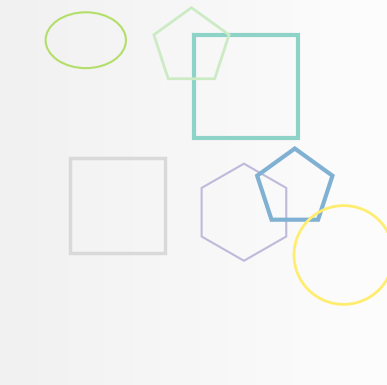[{"shape": "square", "thickness": 3, "radius": 0.67, "center": [0.635, 0.775]}, {"shape": "hexagon", "thickness": 1.5, "radius": 0.63, "center": [0.63, 0.449]}, {"shape": "pentagon", "thickness": 3, "radius": 0.51, "center": [0.761, 0.512]}, {"shape": "oval", "thickness": 1.5, "radius": 0.52, "center": [0.221, 0.896]}, {"shape": "square", "thickness": 2.5, "radius": 0.62, "center": [0.303, 0.467]}, {"shape": "pentagon", "thickness": 2, "radius": 0.51, "center": [0.494, 0.878]}, {"shape": "circle", "thickness": 2, "radius": 0.64, "center": [0.887, 0.338]}]